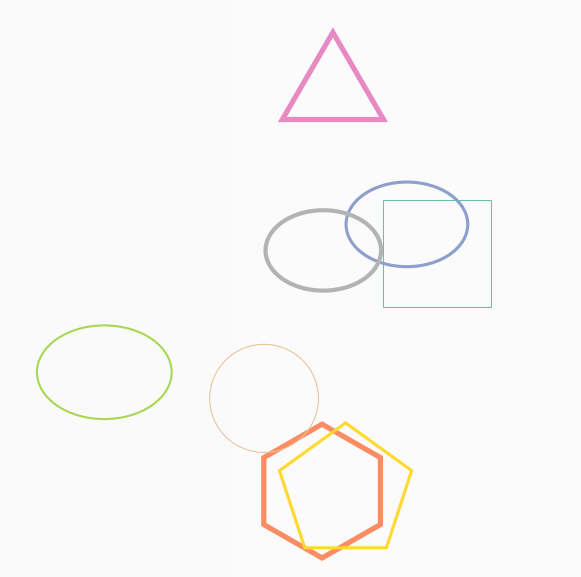[{"shape": "square", "thickness": 0.5, "radius": 0.46, "center": [0.751, 0.559]}, {"shape": "hexagon", "thickness": 2.5, "radius": 0.58, "center": [0.554, 0.149]}, {"shape": "oval", "thickness": 1.5, "radius": 0.52, "center": [0.7, 0.611]}, {"shape": "triangle", "thickness": 2.5, "radius": 0.5, "center": [0.573, 0.842]}, {"shape": "oval", "thickness": 1, "radius": 0.58, "center": [0.179, 0.355]}, {"shape": "pentagon", "thickness": 1.5, "radius": 0.6, "center": [0.595, 0.147]}, {"shape": "circle", "thickness": 0.5, "radius": 0.47, "center": [0.454, 0.309]}, {"shape": "oval", "thickness": 2, "radius": 0.5, "center": [0.556, 0.566]}]